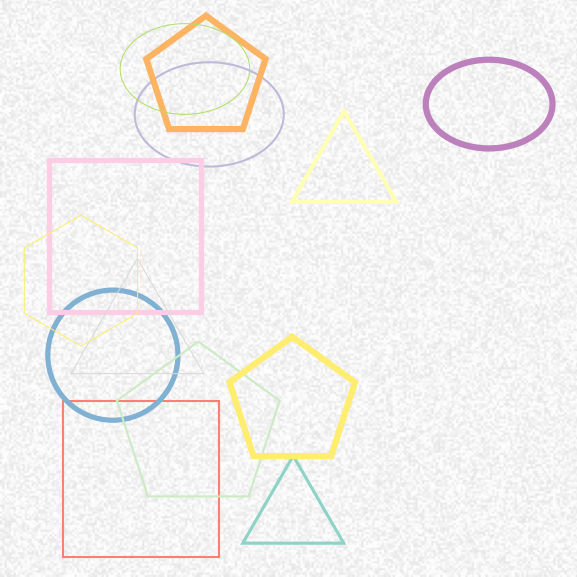[{"shape": "triangle", "thickness": 1.5, "radius": 0.5, "center": [0.508, 0.109]}, {"shape": "triangle", "thickness": 2, "radius": 0.52, "center": [0.596, 0.702]}, {"shape": "oval", "thickness": 1, "radius": 0.65, "center": [0.362, 0.801]}, {"shape": "square", "thickness": 1, "radius": 0.67, "center": [0.244, 0.17]}, {"shape": "circle", "thickness": 2.5, "radius": 0.56, "center": [0.195, 0.384]}, {"shape": "pentagon", "thickness": 3, "radius": 0.54, "center": [0.357, 0.863]}, {"shape": "oval", "thickness": 0.5, "radius": 0.56, "center": [0.32, 0.88]}, {"shape": "square", "thickness": 2.5, "radius": 0.66, "center": [0.217, 0.591]}, {"shape": "triangle", "thickness": 0.5, "radius": 0.66, "center": [0.238, 0.419]}, {"shape": "oval", "thickness": 3, "radius": 0.55, "center": [0.847, 0.819]}, {"shape": "pentagon", "thickness": 1, "radius": 0.74, "center": [0.343, 0.259]}, {"shape": "pentagon", "thickness": 3, "radius": 0.57, "center": [0.506, 0.302]}, {"shape": "hexagon", "thickness": 0.5, "radius": 0.57, "center": [0.14, 0.513]}]